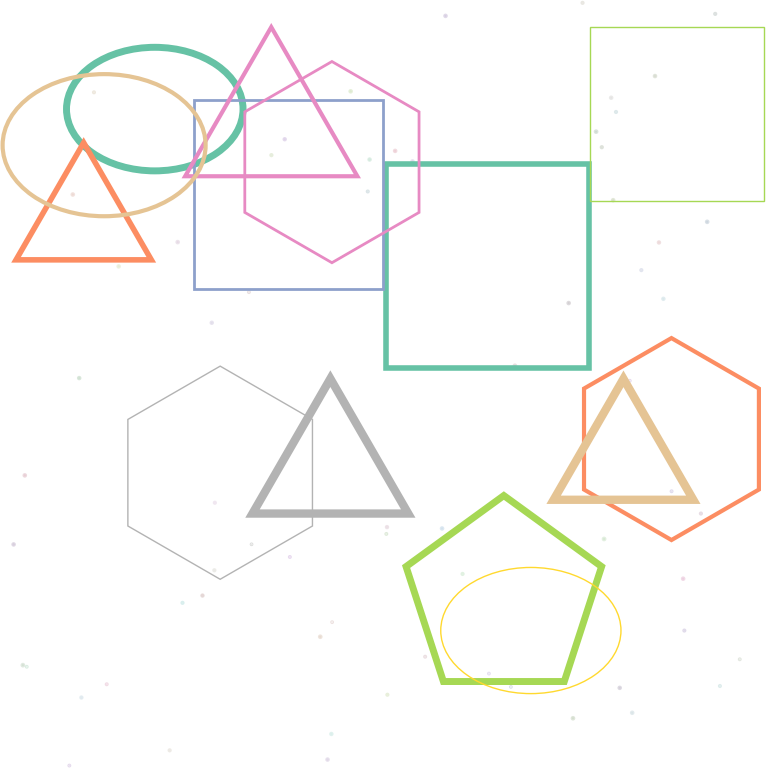[{"shape": "square", "thickness": 2, "radius": 0.66, "center": [0.633, 0.654]}, {"shape": "oval", "thickness": 2.5, "radius": 0.57, "center": [0.201, 0.858]}, {"shape": "hexagon", "thickness": 1.5, "radius": 0.66, "center": [0.872, 0.43]}, {"shape": "triangle", "thickness": 2, "radius": 0.51, "center": [0.109, 0.713]}, {"shape": "square", "thickness": 1, "radius": 0.62, "center": [0.375, 0.747]}, {"shape": "triangle", "thickness": 1.5, "radius": 0.65, "center": [0.352, 0.836]}, {"shape": "hexagon", "thickness": 1, "radius": 0.65, "center": [0.431, 0.789]}, {"shape": "square", "thickness": 0.5, "radius": 0.57, "center": [0.879, 0.852]}, {"shape": "pentagon", "thickness": 2.5, "radius": 0.67, "center": [0.654, 0.223]}, {"shape": "oval", "thickness": 0.5, "radius": 0.59, "center": [0.689, 0.181]}, {"shape": "oval", "thickness": 1.5, "radius": 0.66, "center": [0.135, 0.811]}, {"shape": "triangle", "thickness": 3, "radius": 0.52, "center": [0.81, 0.403]}, {"shape": "hexagon", "thickness": 0.5, "radius": 0.69, "center": [0.286, 0.386]}, {"shape": "triangle", "thickness": 3, "radius": 0.58, "center": [0.429, 0.391]}]